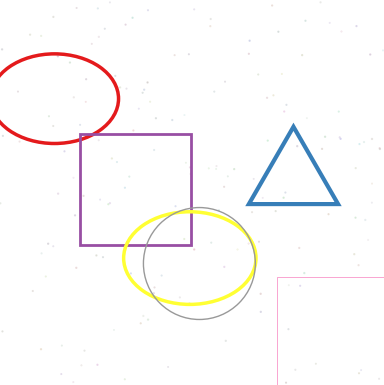[{"shape": "oval", "thickness": 2.5, "radius": 0.83, "center": [0.142, 0.744]}, {"shape": "triangle", "thickness": 3, "radius": 0.67, "center": [0.762, 0.537]}, {"shape": "square", "thickness": 2, "radius": 0.72, "center": [0.353, 0.507]}, {"shape": "oval", "thickness": 2.5, "radius": 0.86, "center": [0.493, 0.33]}, {"shape": "square", "thickness": 0.5, "radius": 0.87, "center": [0.892, 0.106]}, {"shape": "circle", "thickness": 1, "radius": 0.73, "center": [0.518, 0.316]}]